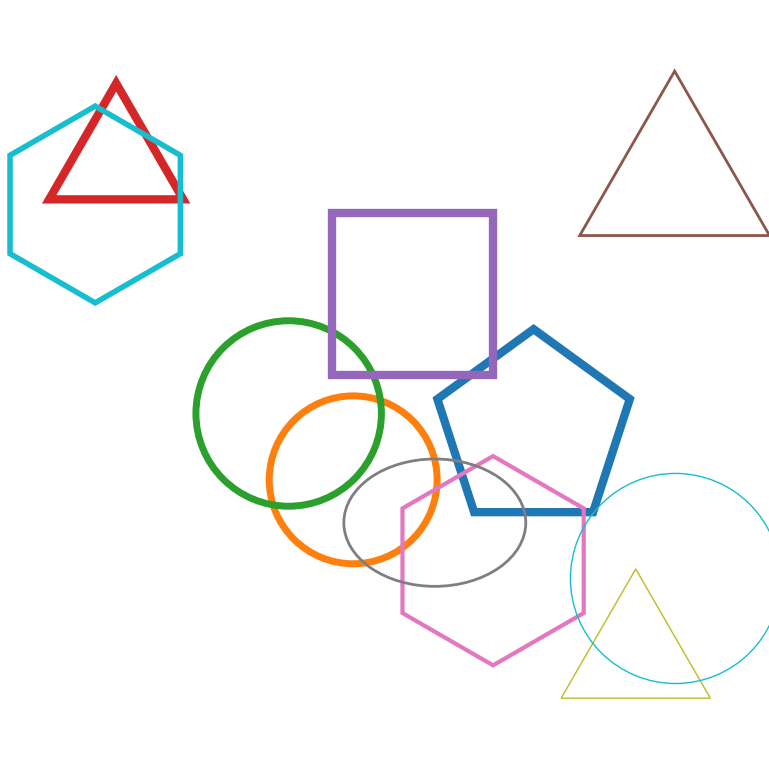[{"shape": "pentagon", "thickness": 3, "radius": 0.66, "center": [0.693, 0.441]}, {"shape": "circle", "thickness": 2.5, "radius": 0.55, "center": [0.459, 0.377]}, {"shape": "circle", "thickness": 2.5, "radius": 0.6, "center": [0.375, 0.463]}, {"shape": "triangle", "thickness": 3, "radius": 0.5, "center": [0.151, 0.791]}, {"shape": "square", "thickness": 3, "radius": 0.52, "center": [0.536, 0.618]}, {"shape": "triangle", "thickness": 1, "radius": 0.71, "center": [0.876, 0.765]}, {"shape": "hexagon", "thickness": 1.5, "radius": 0.68, "center": [0.64, 0.272]}, {"shape": "oval", "thickness": 1, "radius": 0.59, "center": [0.565, 0.321]}, {"shape": "triangle", "thickness": 0.5, "radius": 0.56, "center": [0.826, 0.149]}, {"shape": "circle", "thickness": 0.5, "radius": 0.68, "center": [0.877, 0.249]}, {"shape": "hexagon", "thickness": 2, "radius": 0.64, "center": [0.124, 0.734]}]